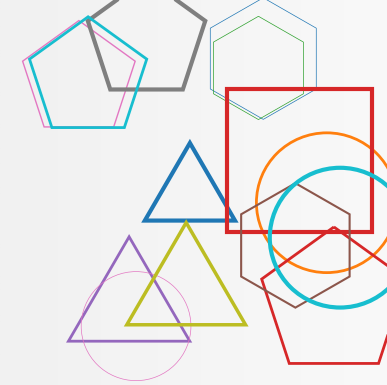[{"shape": "triangle", "thickness": 3, "radius": 0.67, "center": [0.49, 0.494]}, {"shape": "hexagon", "thickness": 0.5, "radius": 0.79, "center": [0.679, 0.848]}, {"shape": "circle", "thickness": 2, "radius": 0.91, "center": [0.843, 0.473]}, {"shape": "hexagon", "thickness": 0.5, "radius": 0.67, "center": [0.667, 0.824]}, {"shape": "square", "thickness": 3, "radius": 0.93, "center": [0.773, 0.584]}, {"shape": "pentagon", "thickness": 2, "radius": 0.98, "center": [0.862, 0.215]}, {"shape": "triangle", "thickness": 2, "radius": 0.9, "center": [0.333, 0.204]}, {"shape": "hexagon", "thickness": 1.5, "radius": 0.81, "center": [0.762, 0.363]}, {"shape": "pentagon", "thickness": 1, "radius": 0.76, "center": [0.204, 0.794]}, {"shape": "circle", "thickness": 0.5, "radius": 0.71, "center": [0.351, 0.153]}, {"shape": "pentagon", "thickness": 3, "radius": 0.8, "center": [0.378, 0.896]}, {"shape": "triangle", "thickness": 2.5, "radius": 0.88, "center": [0.48, 0.245]}, {"shape": "pentagon", "thickness": 2, "radius": 0.8, "center": [0.227, 0.797]}, {"shape": "circle", "thickness": 3, "radius": 0.91, "center": [0.878, 0.383]}]